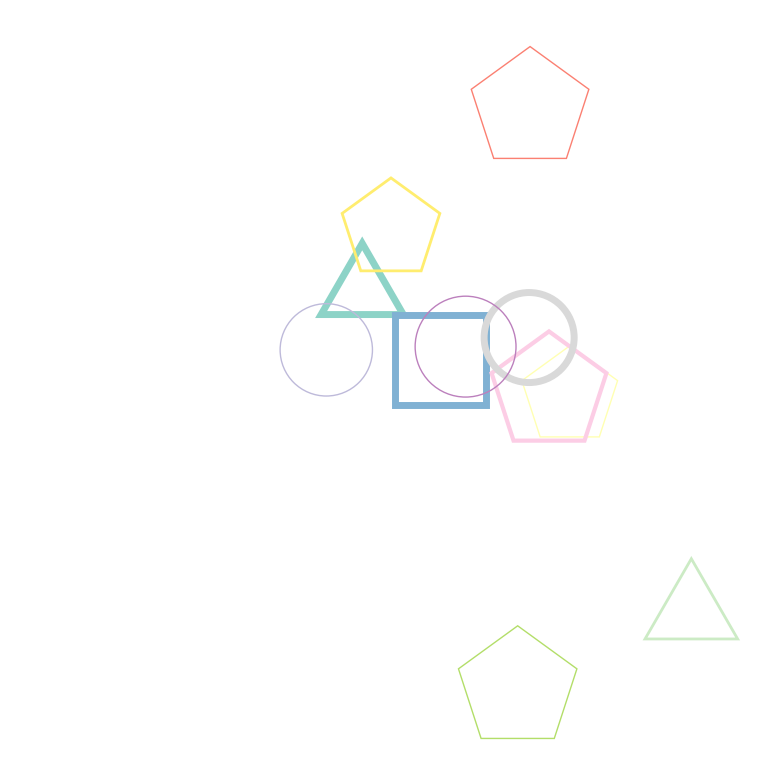[{"shape": "triangle", "thickness": 2.5, "radius": 0.31, "center": [0.47, 0.622]}, {"shape": "pentagon", "thickness": 0.5, "radius": 0.33, "center": [0.74, 0.485]}, {"shape": "circle", "thickness": 0.5, "radius": 0.3, "center": [0.424, 0.546]}, {"shape": "pentagon", "thickness": 0.5, "radius": 0.4, "center": [0.688, 0.859]}, {"shape": "square", "thickness": 2.5, "radius": 0.29, "center": [0.572, 0.532]}, {"shape": "pentagon", "thickness": 0.5, "radius": 0.4, "center": [0.672, 0.106]}, {"shape": "pentagon", "thickness": 1.5, "radius": 0.39, "center": [0.713, 0.491]}, {"shape": "circle", "thickness": 2.5, "radius": 0.29, "center": [0.687, 0.562]}, {"shape": "circle", "thickness": 0.5, "radius": 0.33, "center": [0.605, 0.55]}, {"shape": "triangle", "thickness": 1, "radius": 0.35, "center": [0.898, 0.205]}, {"shape": "pentagon", "thickness": 1, "radius": 0.33, "center": [0.508, 0.702]}]